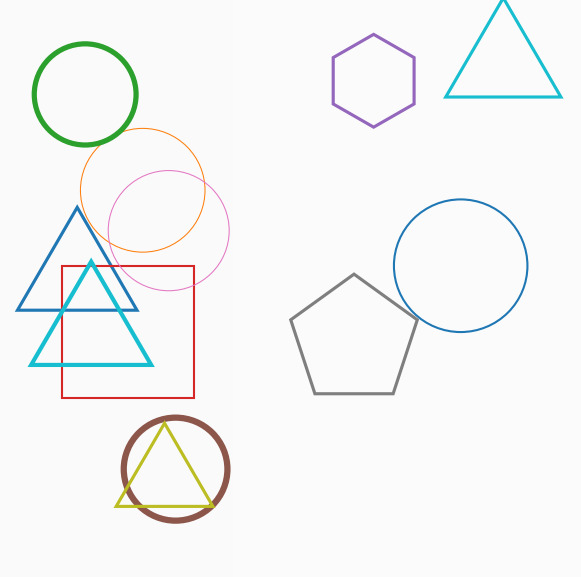[{"shape": "circle", "thickness": 1, "radius": 0.57, "center": [0.793, 0.539]}, {"shape": "triangle", "thickness": 1.5, "radius": 0.59, "center": [0.133, 0.521]}, {"shape": "circle", "thickness": 0.5, "radius": 0.54, "center": [0.246, 0.67]}, {"shape": "circle", "thickness": 2.5, "radius": 0.44, "center": [0.147, 0.836]}, {"shape": "square", "thickness": 1, "radius": 0.57, "center": [0.22, 0.424]}, {"shape": "hexagon", "thickness": 1.5, "radius": 0.4, "center": [0.643, 0.859]}, {"shape": "circle", "thickness": 3, "radius": 0.45, "center": [0.302, 0.187]}, {"shape": "circle", "thickness": 0.5, "radius": 0.52, "center": [0.29, 0.6]}, {"shape": "pentagon", "thickness": 1.5, "radius": 0.57, "center": [0.609, 0.41]}, {"shape": "triangle", "thickness": 1.5, "radius": 0.48, "center": [0.283, 0.17]}, {"shape": "triangle", "thickness": 2, "radius": 0.6, "center": [0.157, 0.427]}, {"shape": "triangle", "thickness": 1.5, "radius": 0.57, "center": [0.866, 0.888]}]